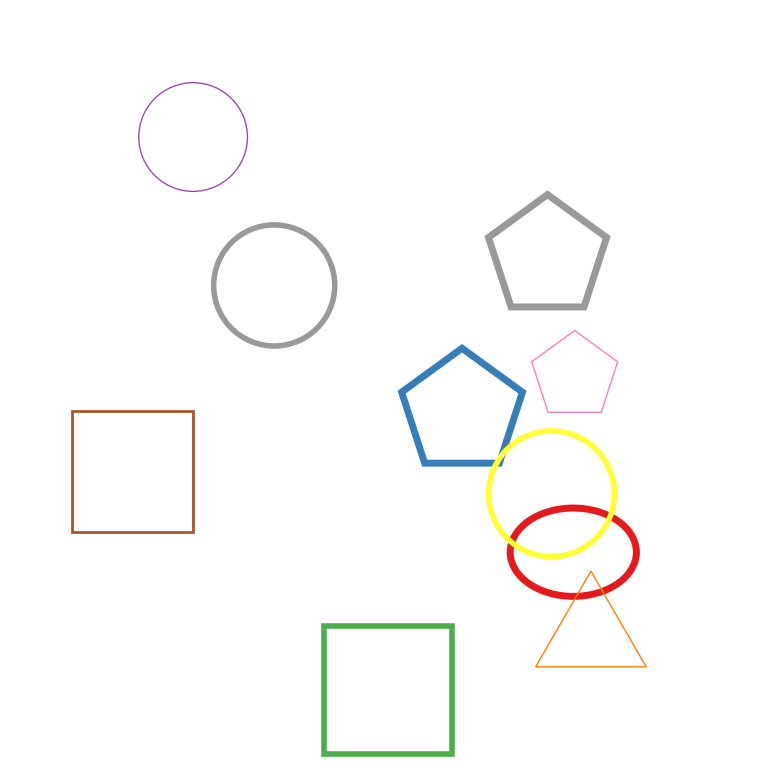[{"shape": "oval", "thickness": 2.5, "radius": 0.41, "center": [0.745, 0.283]}, {"shape": "pentagon", "thickness": 2.5, "radius": 0.41, "center": [0.6, 0.465]}, {"shape": "square", "thickness": 2, "radius": 0.42, "center": [0.504, 0.104]}, {"shape": "circle", "thickness": 0.5, "radius": 0.35, "center": [0.251, 0.822]}, {"shape": "triangle", "thickness": 0.5, "radius": 0.41, "center": [0.767, 0.175]}, {"shape": "circle", "thickness": 2, "radius": 0.41, "center": [0.716, 0.359]}, {"shape": "square", "thickness": 1, "radius": 0.39, "center": [0.172, 0.388]}, {"shape": "pentagon", "thickness": 0.5, "radius": 0.29, "center": [0.746, 0.512]}, {"shape": "pentagon", "thickness": 2.5, "radius": 0.4, "center": [0.711, 0.667]}, {"shape": "circle", "thickness": 2, "radius": 0.39, "center": [0.356, 0.629]}]